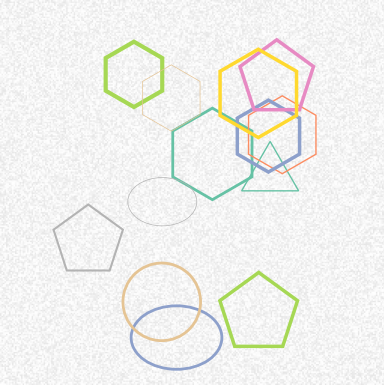[{"shape": "hexagon", "thickness": 2, "radius": 0.59, "center": [0.552, 0.6]}, {"shape": "triangle", "thickness": 1, "radius": 0.43, "center": [0.702, 0.547]}, {"shape": "hexagon", "thickness": 1, "radius": 0.51, "center": [0.733, 0.65]}, {"shape": "hexagon", "thickness": 2.5, "radius": 0.47, "center": [0.697, 0.646]}, {"shape": "oval", "thickness": 2, "radius": 0.59, "center": [0.458, 0.123]}, {"shape": "pentagon", "thickness": 2.5, "radius": 0.5, "center": [0.719, 0.796]}, {"shape": "pentagon", "thickness": 2.5, "radius": 0.53, "center": [0.672, 0.186]}, {"shape": "hexagon", "thickness": 3, "radius": 0.42, "center": [0.348, 0.807]}, {"shape": "hexagon", "thickness": 2.5, "radius": 0.57, "center": [0.671, 0.757]}, {"shape": "circle", "thickness": 2, "radius": 0.5, "center": [0.42, 0.216]}, {"shape": "hexagon", "thickness": 0.5, "radius": 0.43, "center": [0.445, 0.745]}, {"shape": "pentagon", "thickness": 1.5, "radius": 0.47, "center": [0.229, 0.374]}, {"shape": "oval", "thickness": 0.5, "radius": 0.45, "center": [0.422, 0.476]}]